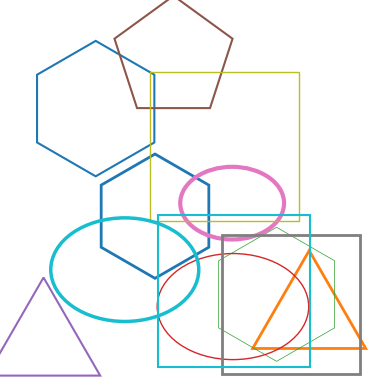[{"shape": "hexagon", "thickness": 2, "radius": 0.81, "center": [0.403, 0.439]}, {"shape": "hexagon", "thickness": 1.5, "radius": 0.88, "center": [0.249, 0.718]}, {"shape": "triangle", "thickness": 2, "radius": 0.85, "center": [0.803, 0.18]}, {"shape": "hexagon", "thickness": 0.5, "radius": 0.87, "center": [0.718, 0.236]}, {"shape": "oval", "thickness": 1, "radius": 0.98, "center": [0.605, 0.204]}, {"shape": "triangle", "thickness": 1.5, "radius": 0.85, "center": [0.113, 0.109]}, {"shape": "pentagon", "thickness": 1.5, "radius": 0.81, "center": [0.451, 0.85]}, {"shape": "oval", "thickness": 3, "radius": 0.67, "center": [0.603, 0.472]}, {"shape": "square", "thickness": 2, "radius": 0.9, "center": [0.756, 0.208]}, {"shape": "square", "thickness": 1, "radius": 0.97, "center": [0.583, 0.619]}, {"shape": "oval", "thickness": 2.5, "radius": 0.96, "center": [0.324, 0.3]}, {"shape": "square", "thickness": 1.5, "radius": 0.99, "center": [0.608, 0.244]}]